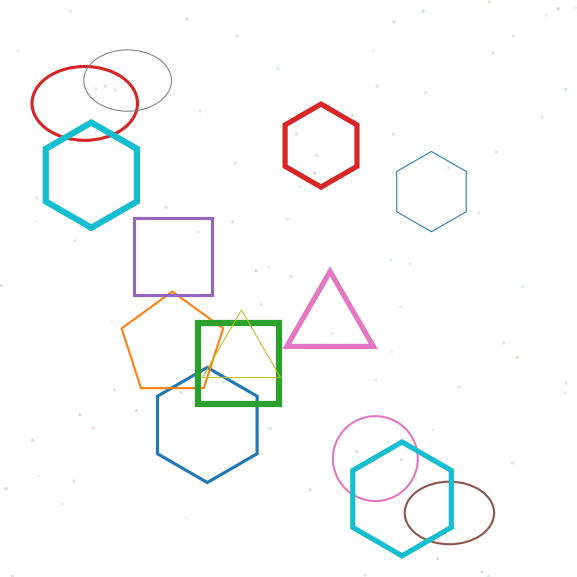[{"shape": "hexagon", "thickness": 1.5, "radius": 0.5, "center": [0.359, 0.263]}, {"shape": "hexagon", "thickness": 0.5, "radius": 0.35, "center": [0.747, 0.667]}, {"shape": "pentagon", "thickness": 1, "radius": 0.46, "center": [0.299, 0.402]}, {"shape": "square", "thickness": 3, "radius": 0.35, "center": [0.413, 0.369]}, {"shape": "hexagon", "thickness": 2.5, "radius": 0.36, "center": [0.556, 0.747]}, {"shape": "oval", "thickness": 1.5, "radius": 0.46, "center": [0.147, 0.82]}, {"shape": "square", "thickness": 1.5, "radius": 0.33, "center": [0.3, 0.554]}, {"shape": "oval", "thickness": 1, "radius": 0.39, "center": [0.778, 0.111]}, {"shape": "triangle", "thickness": 2.5, "radius": 0.43, "center": [0.572, 0.443]}, {"shape": "circle", "thickness": 1, "radius": 0.37, "center": [0.65, 0.205]}, {"shape": "oval", "thickness": 0.5, "radius": 0.38, "center": [0.221, 0.86]}, {"shape": "triangle", "thickness": 0.5, "radius": 0.39, "center": [0.418, 0.384]}, {"shape": "hexagon", "thickness": 2.5, "radius": 0.49, "center": [0.696, 0.135]}, {"shape": "hexagon", "thickness": 3, "radius": 0.46, "center": [0.158, 0.696]}]